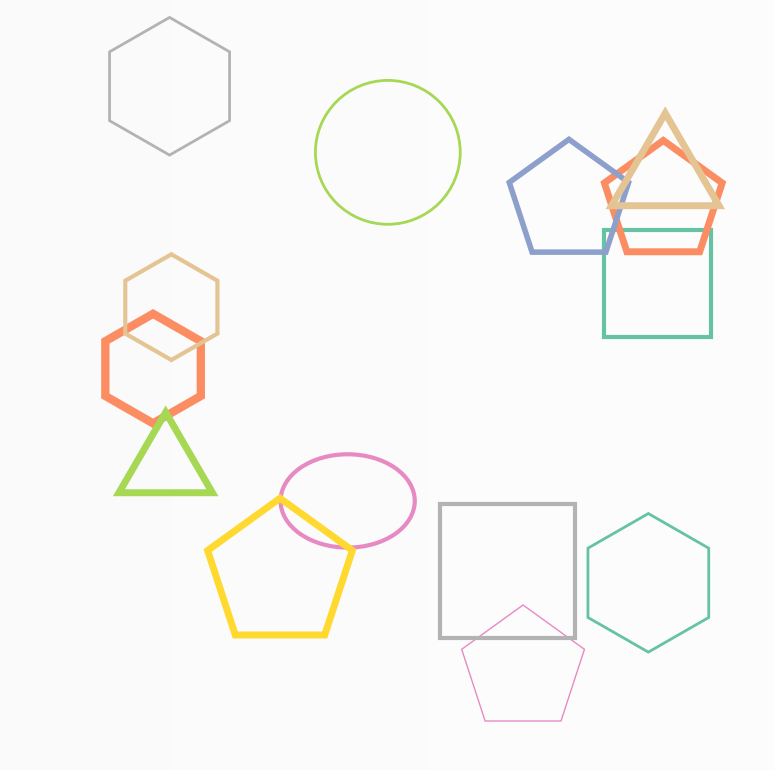[{"shape": "square", "thickness": 1.5, "radius": 0.35, "center": [0.849, 0.632]}, {"shape": "hexagon", "thickness": 1, "radius": 0.45, "center": [0.837, 0.243]}, {"shape": "hexagon", "thickness": 3, "radius": 0.36, "center": [0.198, 0.521]}, {"shape": "pentagon", "thickness": 2.5, "radius": 0.4, "center": [0.856, 0.738]}, {"shape": "pentagon", "thickness": 2, "radius": 0.4, "center": [0.734, 0.738]}, {"shape": "oval", "thickness": 1.5, "radius": 0.43, "center": [0.449, 0.349]}, {"shape": "pentagon", "thickness": 0.5, "radius": 0.42, "center": [0.675, 0.131]}, {"shape": "circle", "thickness": 1, "radius": 0.47, "center": [0.5, 0.802]}, {"shape": "triangle", "thickness": 2.5, "radius": 0.35, "center": [0.214, 0.395]}, {"shape": "pentagon", "thickness": 2.5, "radius": 0.49, "center": [0.361, 0.255]}, {"shape": "triangle", "thickness": 2.5, "radius": 0.4, "center": [0.858, 0.773]}, {"shape": "hexagon", "thickness": 1.5, "radius": 0.34, "center": [0.221, 0.601]}, {"shape": "hexagon", "thickness": 1, "radius": 0.45, "center": [0.219, 0.888]}, {"shape": "square", "thickness": 1.5, "radius": 0.44, "center": [0.655, 0.259]}]